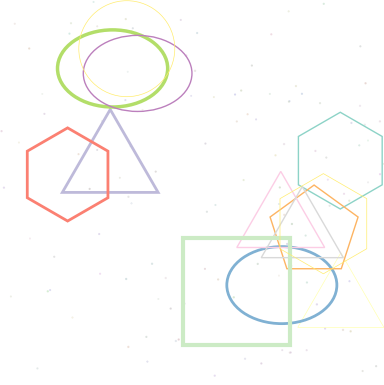[{"shape": "hexagon", "thickness": 1, "radius": 0.63, "center": [0.884, 0.583]}, {"shape": "triangle", "thickness": 0.5, "radius": 0.65, "center": [0.885, 0.214]}, {"shape": "triangle", "thickness": 2, "radius": 0.72, "center": [0.286, 0.572]}, {"shape": "hexagon", "thickness": 2, "radius": 0.6, "center": [0.176, 0.547]}, {"shape": "oval", "thickness": 2, "radius": 0.71, "center": [0.732, 0.259]}, {"shape": "pentagon", "thickness": 1, "radius": 0.6, "center": [0.816, 0.399]}, {"shape": "oval", "thickness": 2.5, "radius": 0.72, "center": [0.292, 0.822]}, {"shape": "triangle", "thickness": 1, "radius": 0.66, "center": [0.729, 0.423]}, {"shape": "triangle", "thickness": 1, "radius": 0.62, "center": [0.785, 0.392]}, {"shape": "oval", "thickness": 1, "radius": 0.71, "center": [0.357, 0.809]}, {"shape": "square", "thickness": 3, "radius": 0.69, "center": [0.615, 0.242]}, {"shape": "circle", "thickness": 0.5, "radius": 0.62, "center": [0.329, 0.874]}, {"shape": "hexagon", "thickness": 0.5, "radius": 0.65, "center": [0.84, 0.419]}]